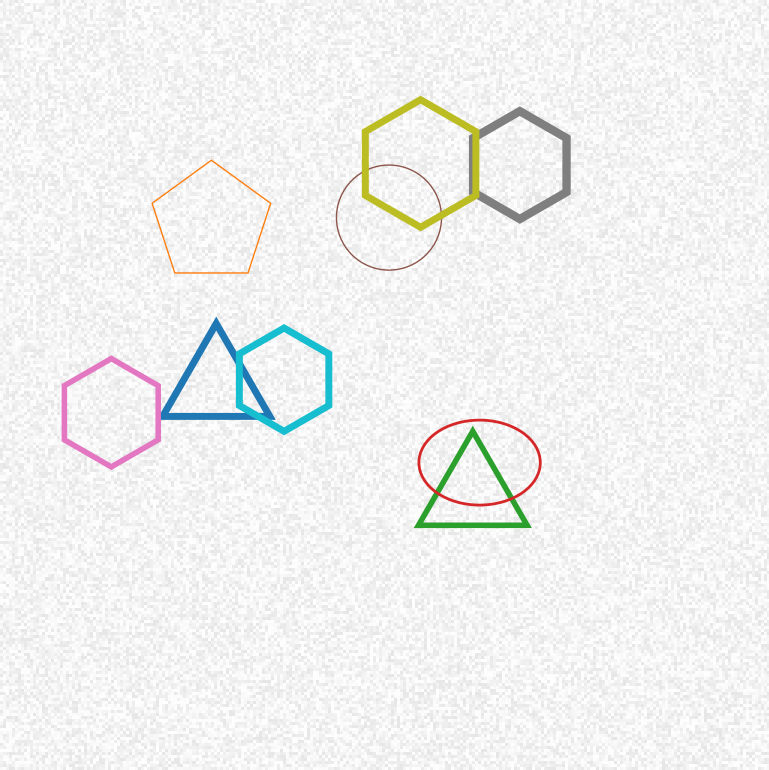[{"shape": "triangle", "thickness": 2.5, "radius": 0.4, "center": [0.281, 0.499]}, {"shape": "pentagon", "thickness": 0.5, "radius": 0.4, "center": [0.275, 0.711]}, {"shape": "triangle", "thickness": 2, "radius": 0.41, "center": [0.614, 0.359]}, {"shape": "oval", "thickness": 1, "radius": 0.39, "center": [0.623, 0.399]}, {"shape": "circle", "thickness": 0.5, "radius": 0.34, "center": [0.505, 0.717]}, {"shape": "hexagon", "thickness": 2, "radius": 0.35, "center": [0.145, 0.464]}, {"shape": "hexagon", "thickness": 3, "radius": 0.35, "center": [0.675, 0.786]}, {"shape": "hexagon", "thickness": 2.5, "radius": 0.41, "center": [0.546, 0.788]}, {"shape": "hexagon", "thickness": 2.5, "radius": 0.34, "center": [0.369, 0.507]}]